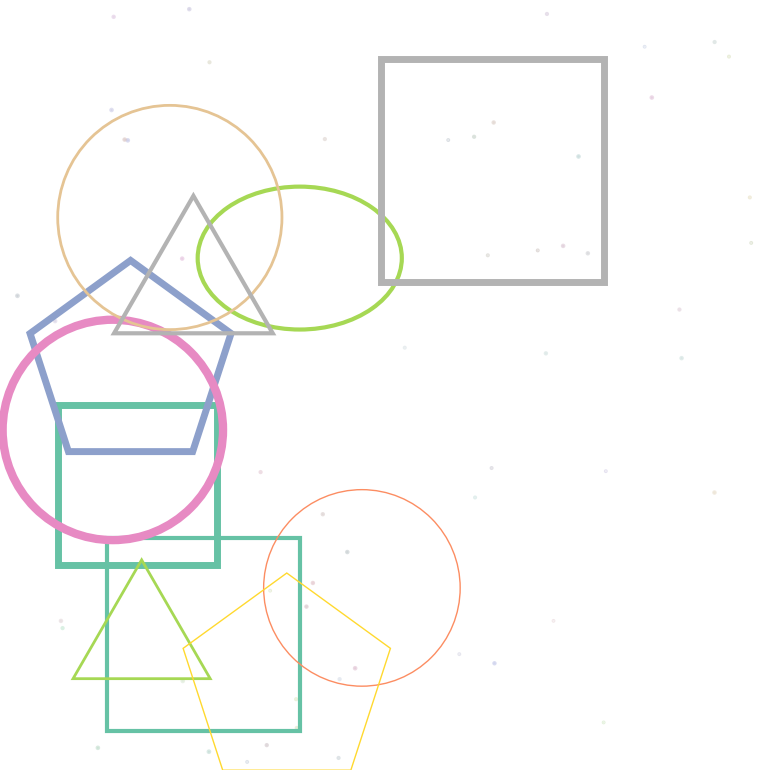[{"shape": "square", "thickness": 1.5, "radius": 0.63, "center": [0.265, 0.176]}, {"shape": "square", "thickness": 2.5, "radius": 0.52, "center": [0.179, 0.37]}, {"shape": "circle", "thickness": 0.5, "radius": 0.64, "center": [0.47, 0.236]}, {"shape": "pentagon", "thickness": 2.5, "radius": 0.69, "center": [0.17, 0.525]}, {"shape": "circle", "thickness": 3, "radius": 0.72, "center": [0.147, 0.442]}, {"shape": "oval", "thickness": 1.5, "radius": 0.66, "center": [0.389, 0.665]}, {"shape": "triangle", "thickness": 1, "radius": 0.51, "center": [0.184, 0.17]}, {"shape": "pentagon", "thickness": 0.5, "radius": 0.71, "center": [0.372, 0.114]}, {"shape": "circle", "thickness": 1, "radius": 0.73, "center": [0.221, 0.718]}, {"shape": "triangle", "thickness": 1.5, "radius": 0.59, "center": [0.251, 0.627]}, {"shape": "square", "thickness": 2.5, "radius": 0.72, "center": [0.64, 0.779]}]